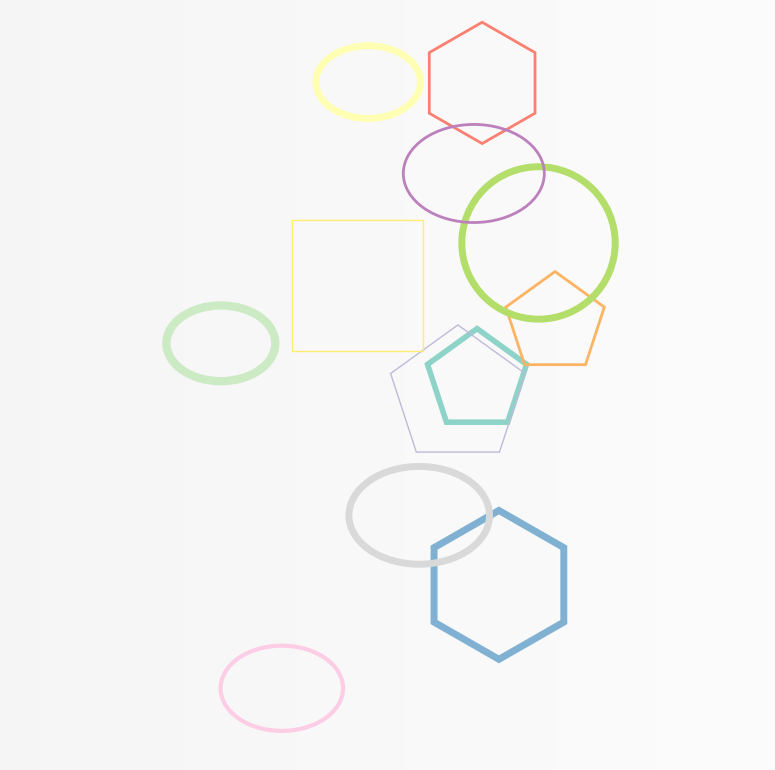[{"shape": "pentagon", "thickness": 2, "radius": 0.34, "center": [0.616, 0.506]}, {"shape": "oval", "thickness": 2.5, "radius": 0.34, "center": [0.475, 0.893]}, {"shape": "pentagon", "thickness": 0.5, "radius": 0.46, "center": [0.591, 0.487]}, {"shape": "hexagon", "thickness": 1, "radius": 0.39, "center": [0.622, 0.892]}, {"shape": "hexagon", "thickness": 2.5, "radius": 0.48, "center": [0.644, 0.24]}, {"shape": "pentagon", "thickness": 1, "radius": 0.33, "center": [0.716, 0.58]}, {"shape": "circle", "thickness": 2.5, "radius": 0.49, "center": [0.695, 0.684]}, {"shape": "oval", "thickness": 1.5, "radius": 0.4, "center": [0.364, 0.106]}, {"shape": "oval", "thickness": 2.5, "radius": 0.45, "center": [0.541, 0.331]}, {"shape": "oval", "thickness": 1, "radius": 0.45, "center": [0.611, 0.775]}, {"shape": "oval", "thickness": 3, "radius": 0.35, "center": [0.285, 0.554]}, {"shape": "square", "thickness": 0.5, "radius": 0.42, "center": [0.461, 0.629]}]